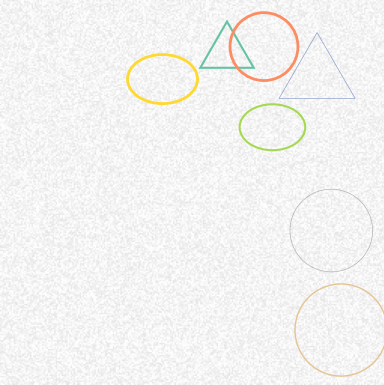[{"shape": "triangle", "thickness": 1.5, "radius": 0.4, "center": [0.59, 0.864]}, {"shape": "circle", "thickness": 2, "radius": 0.44, "center": [0.686, 0.879]}, {"shape": "triangle", "thickness": 0.5, "radius": 0.57, "center": [0.824, 0.801]}, {"shape": "oval", "thickness": 1.5, "radius": 0.43, "center": [0.708, 0.669]}, {"shape": "oval", "thickness": 2, "radius": 0.45, "center": [0.422, 0.795]}, {"shape": "circle", "thickness": 1, "radius": 0.6, "center": [0.886, 0.143]}, {"shape": "circle", "thickness": 0.5, "radius": 0.54, "center": [0.861, 0.401]}]